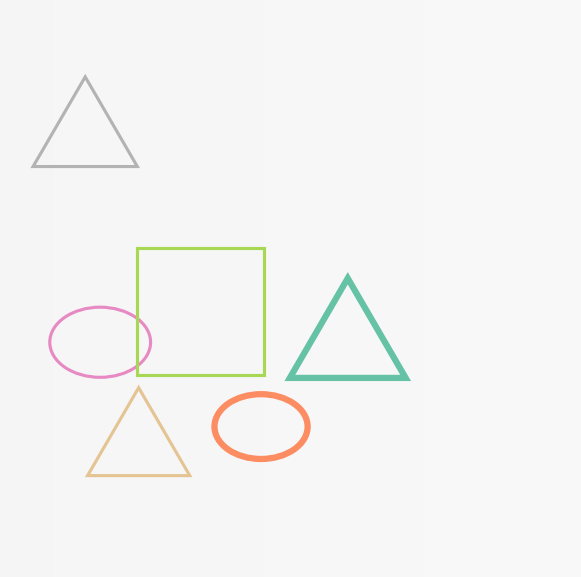[{"shape": "triangle", "thickness": 3, "radius": 0.58, "center": [0.598, 0.402]}, {"shape": "oval", "thickness": 3, "radius": 0.4, "center": [0.449, 0.26]}, {"shape": "oval", "thickness": 1.5, "radius": 0.43, "center": [0.172, 0.406]}, {"shape": "square", "thickness": 1.5, "radius": 0.55, "center": [0.345, 0.46]}, {"shape": "triangle", "thickness": 1.5, "radius": 0.51, "center": [0.239, 0.226]}, {"shape": "triangle", "thickness": 1.5, "radius": 0.52, "center": [0.147, 0.763]}]